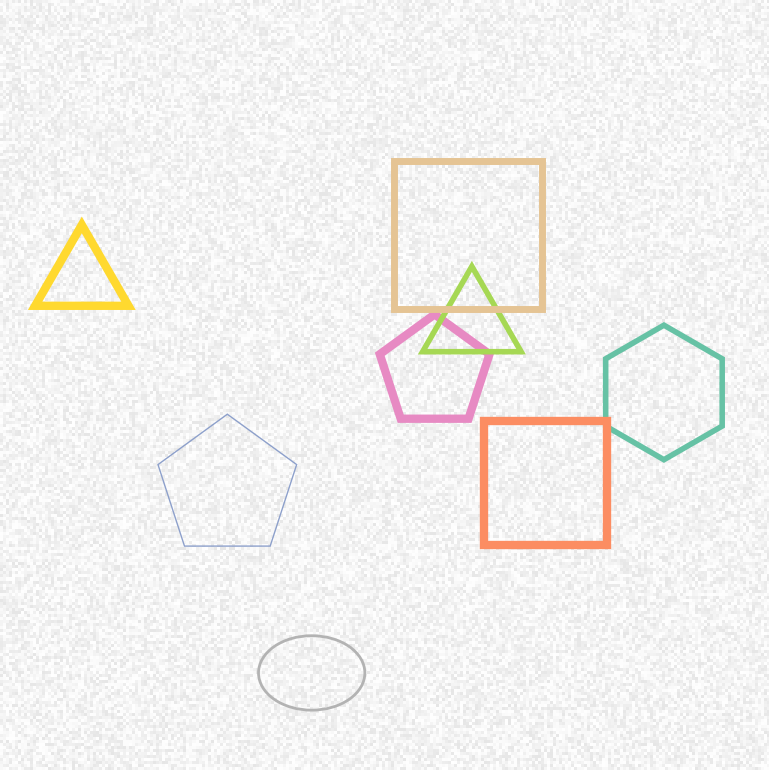[{"shape": "hexagon", "thickness": 2, "radius": 0.44, "center": [0.862, 0.49]}, {"shape": "square", "thickness": 3, "radius": 0.4, "center": [0.709, 0.373]}, {"shape": "pentagon", "thickness": 0.5, "radius": 0.47, "center": [0.295, 0.367]}, {"shape": "pentagon", "thickness": 3, "radius": 0.37, "center": [0.564, 0.517]}, {"shape": "triangle", "thickness": 2, "radius": 0.37, "center": [0.613, 0.58]}, {"shape": "triangle", "thickness": 3, "radius": 0.35, "center": [0.106, 0.638]}, {"shape": "square", "thickness": 2.5, "radius": 0.48, "center": [0.608, 0.694]}, {"shape": "oval", "thickness": 1, "radius": 0.35, "center": [0.405, 0.126]}]